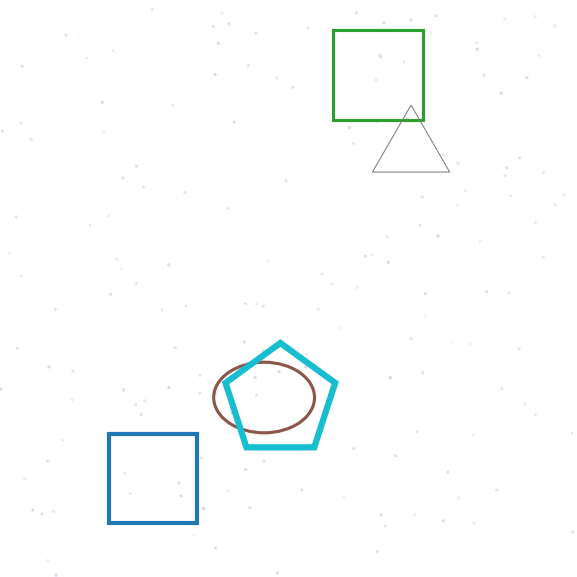[{"shape": "square", "thickness": 2, "radius": 0.38, "center": [0.265, 0.171]}, {"shape": "square", "thickness": 1.5, "radius": 0.39, "center": [0.655, 0.87]}, {"shape": "oval", "thickness": 1.5, "radius": 0.44, "center": [0.457, 0.311]}, {"shape": "triangle", "thickness": 0.5, "radius": 0.39, "center": [0.712, 0.74]}, {"shape": "pentagon", "thickness": 3, "radius": 0.5, "center": [0.485, 0.305]}]